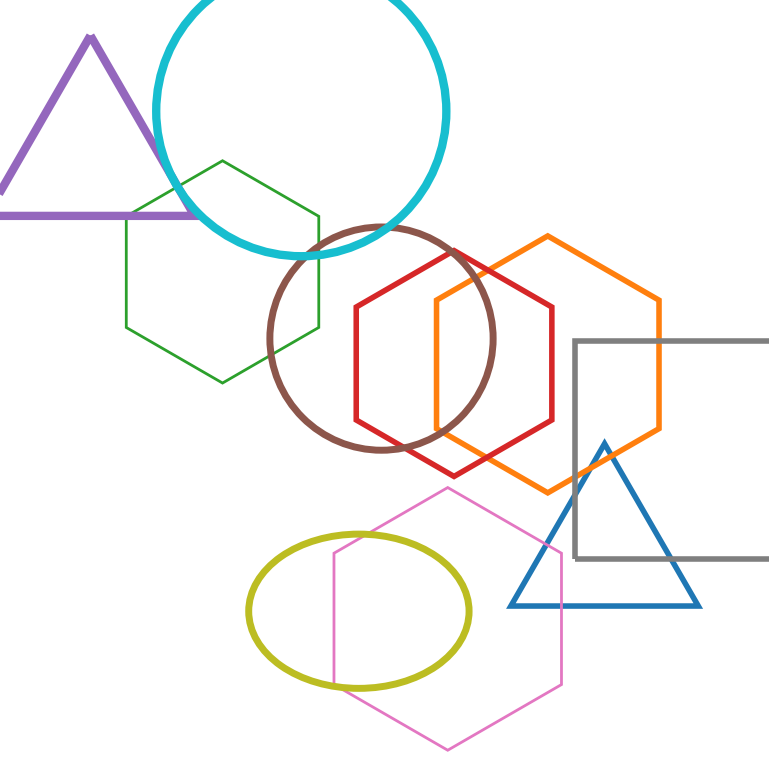[{"shape": "triangle", "thickness": 2, "radius": 0.7, "center": [0.785, 0.283]}, {"shape": "hexagon", "thickness": 2, "radius": 0.83, "center": [0.711, 0.527]}, {"shape": "hexagon", "thickness": 1, "radius": 0.72, "center": [0.289, 0.647]}, {"shape": "hexagon", "thickness": 2, "radius": 0.73, "center": [0.59, 0.528]}, {"shape": "triangle", "thickness": 3, "radius": 0.78, "center": [0.117, 0.798]}, {"shape": "circle", "thickness": 2.5, "radius": 0.72, "center": [0.495, 0.56]}, {"shape": "hexagon", "thickness": 1, "radius": 0.85, "center": [0.581, 0.196]}, {"shape": "square", "thickness": 2, "radius": 0.71, "center": [0.888, 0.415]}, {"shape": "oval", "thickness": 2.5, "radius": 0.72, "center": [0.466, 0.206]}, {"shape": "circle", "thickness": 3, "radius": 0.94, "center": [0.391, 0.856]}]